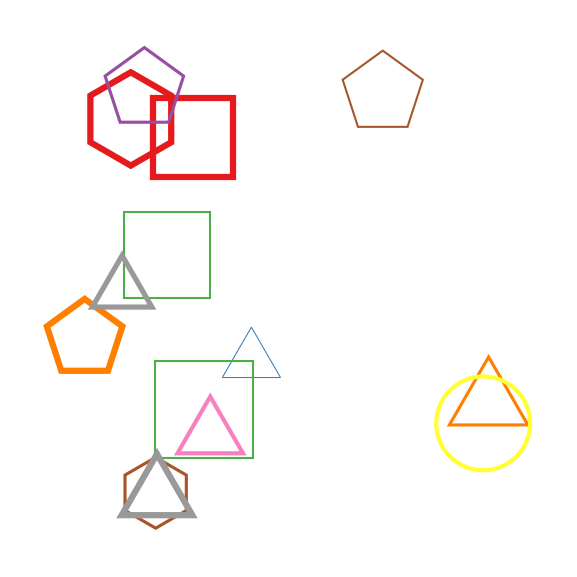[{"shape": "square", "thickness": 3, "radius": 0.35, "center": [0.334, 0.761]}, {"shape": "hexagon", "thickness": 3, "radius": 0.4, "center": [0.226, 0.793]}, {"shape": "triangle", "thickness": 0.5, "radius": 0.29, "center": [0.435, 0.374]}, {"shape": "square", "thickness": 1, "radius": 0.42, "center": [0.353, 0.29]}, {"shape": "square", "thickness": 1, "radius": 0.37, "center": [0.289, 0.558]}, {"shape": "pentagon", "thickness": 1.5, "radius": 0.36, "center": [0.25, 0.845]}, {"shape": "triangle", "thickness": 1.5, "radius": 0.39, "center": [0.846, 0.303]}, {"shape": "pentagon", "thickness": 3, "radius": 0.34, "center": [0.147, 0.413]}, {"shape": "circle", "thickness": 2, "radius": 0.41, "center": [0.837, 0.266]}, {"shape": "pentagon", "thickness": 1, "radius": 0.36, "center": [0.663, 0.839]}, {"shape": "hexagon", "thickness": 1.5, "radius": 0.31, "center": [0.27, 0.146]}, {"shape": "triangle", "thickness": 2, "radius": 0.33, "center": [0.364, 0.247]}, {"shape": "triangle", "thickness": 3, "radius": 0.35, "center": [0.272, 0.142]}, {"shape": "triangle", "thickness": 2.5, "radius": 0.3, "center": [0.211, 0.497]}]